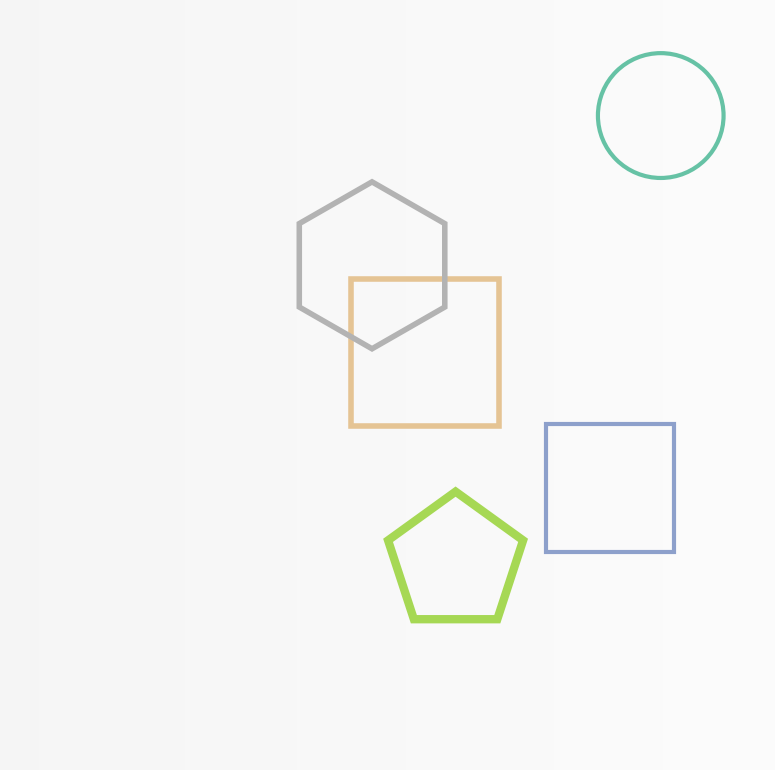[{"shape": "circle", "thickness": 1.5, "radius": 0.41, "center": [0.853, 0.85]}, {"shape": "square", "thickness": 1.5, "radius": 0.42, "center": [0.787, 0.367]}, {"shape": "pentagon", "thickness": 3, "radius": 0.46, "center": [0.588, 0.27]}, {"shape": "square", "thickness": 2, "radius": 0.48, "center": [0.548, 0.542]}, {"shape": "hexagon", "thickness": 2, "radius": 0.54, "center": [0.48, 0.655]}]